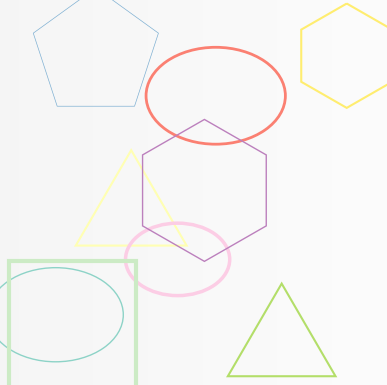[{"shape": "oval", "thickness": 1, "radius": 0.87, "center": [0.144, 0.183]}, {"shape": "triangle", "thickness": 1.5, "radius": 0.83, "center": [0.339, 0.445]}, {"shape": "oval", "thickness": 2, "radius": 0.9, "center": [0.557, 0.751]}, {"shape": "pentagon", "thickness": 0.5, "radius": 0.85, "center": [0.247, 0.861]}, {"shape": "triangle", "thickness": 1.5, "radius": 0.8, "center": [0.727, 0.103]}, {"shape": "oval", "thickness": 2.5, "radius": 0.67, "center": [0.458, 0.326]}, {"shape": "hexagon", "thickness": 1, "radius": 0.92, "center": [0.528, 0.505]}, {"shape": "square", "thickness": 3, "radius": 0.82, "center": [0.187, 0.159]}, {"shape": "hexagon", "thickness": 1.5, "radius": 0.68, "center": [0.895, 0.855]}]